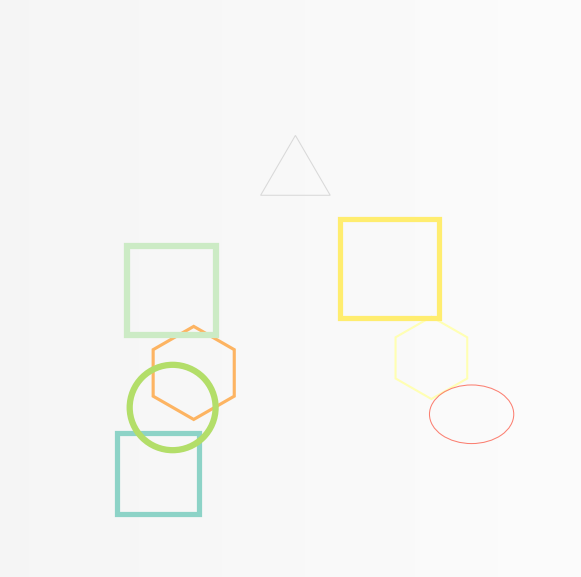[{"shape": "square", "thickness": 2.5, "radius": 0.35, "center": [0.272, 0.179]}, {"shape": "hexagon", "thickness": 1, "radius": 0.36, "center": [0.742, 0.379]}, {"shape": "oval", "thickness": 0.5, "radius": 0.36, "center": [0.811, 0.282]}, {"shape": "hexagon", "thickness": 1.5, "radius": 0.4, "center": [0.333, 0.353]}, {"shape": "circle", "thickness": 3, "radius": 0.37, "center": [0.297, 0.294]}, {"shape": "triangle", "thickness": 0.5, "radius": 0.35, "center": [0.508, 0.696]}, {"shape": "square", "thickness": 3, "radius": 0.39, "center": [0.295, 0.496]}, {"shape": "square", "thickness": 2.5, "radius": 0.43, "center": [0.67, 0.534]}]